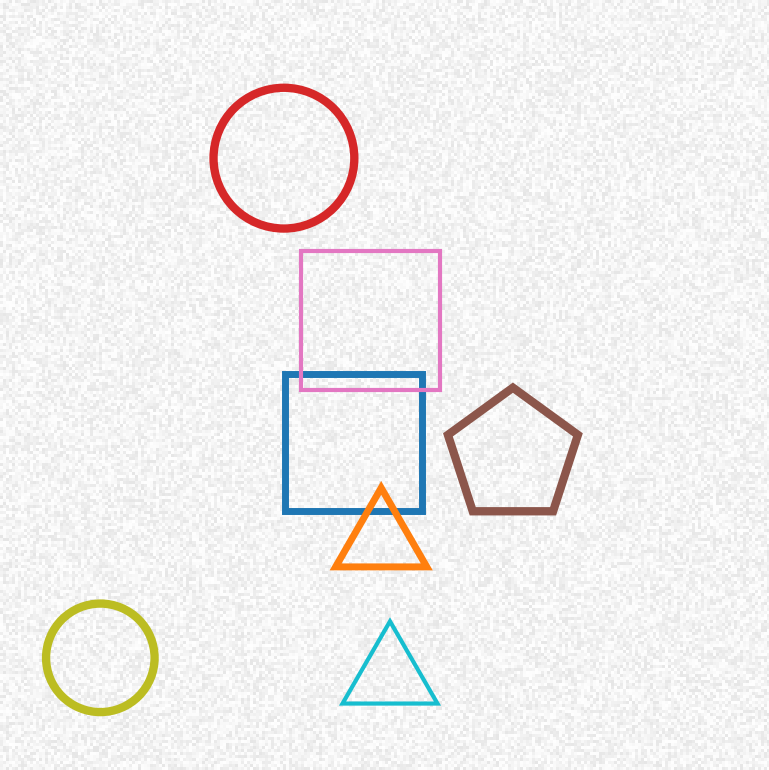[{"shape": "square", "thickness": 2.5, "radius": 0.44, "center": [0.46, 0.425]}, {"shape": "triangle", "thickness": 2.5, "radius": 0.34, "center": [0.495, 0.298]}, {"shape": "circle", "thickness": 3, "radius": 0.46, "center": [0.369, 0.795]}, {"shape": "pentagon", "thickness": 3, "radius": 0.44, "center": [0.666, 0.408]}, {"shape": "square", "thickness": 1.5, "radius": 0.45, "center": [0.482, 0.584]}, {"shape": "circle", "thickness": 3, "radius": 0.35, "center": [0.13, 0.146]}, {"shape": "triangle", "thickness": 1.5, "radius": 0.36, "center": [0.506, 0.122]}]